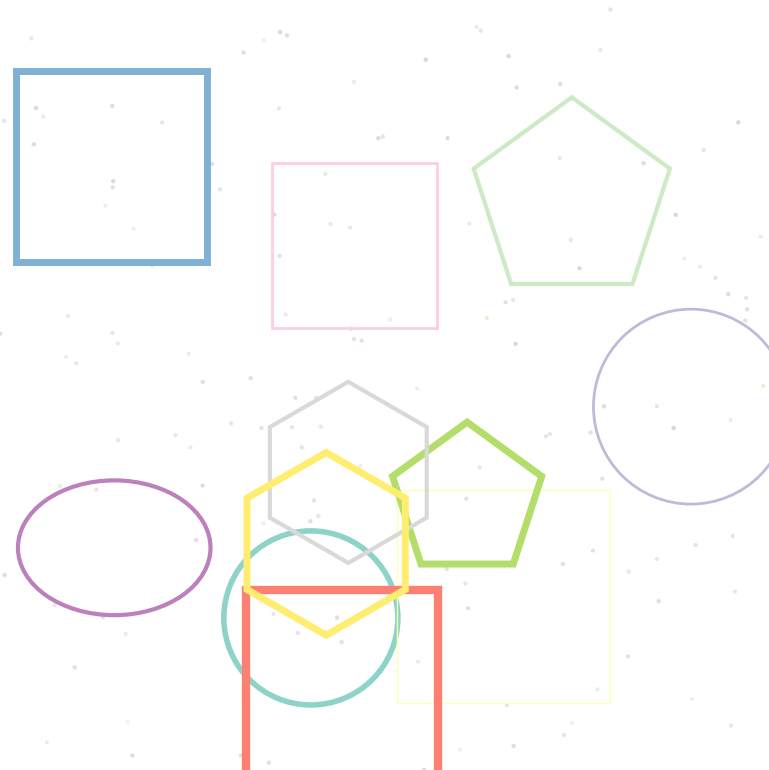[{"shape": "circle", "thickness": 2, "radius": 0.57, "center": [0.404, 0.198]}, {"shape": "square", "thickness": 0.5, "radius": 0.69, "center": [0.654, 0.226]}, {"shape": "circle", "thickness": 1, "radius": 0.63, "center": [0.897, 0.472]}, {"shape": "square", "thickness": 3, "radius": 0.62, "center": [0.444, 0.109]}, {"shape": "square", "thickness": 2.5, "radius": 0.62, "center": [0.144, 0.783]}, {"shape": "pentagon", "thickness": 2.5, "radius": 0.51, "center": [0.607, 0.35]}, {"shape": "square", "thickness": 1, "radius": 0.53, "center": [0.46, 0.681]}, {"shape": "hexagon", "thickness": 1.5, "radius": 0.59, "center": [0.452, 0.387]}, {"shape": "oval", "thickness": 1.5, "radius": 0.63, "center": [0.148, 0.289]}, {"shape": "pentagon", "thickness": 1.5, "radius": 0.67, "center": [0.743, 0.74]}, {"shape": "hexagon", "thickness": 2.5, "radius": 0.59, "center": [0.424, 0.294]}]